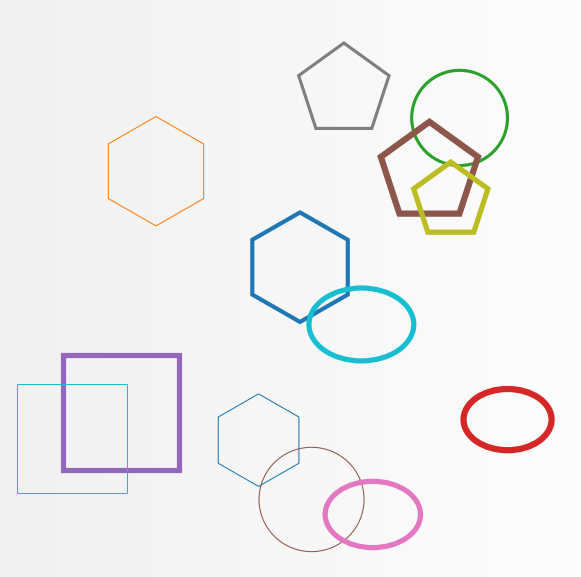[{"shape": "hexagon", "thickness": 0.5, "radius": 0.4, "center": [0.445, 0.237]}, {"shape": "hexagon", "thickness": 2, "radius": 0.47, "center": [0.516, 0.536]}, {"shape": "hexagon", "thickness": 0.5, "radius": 0.47, "center": [0.268, 0.703]}, {"shape": "circle", "thickness": 1.5, "radius": 0.41, "center": [0.791, 0.795]}, {"shape": "oval", "thickness": 3, "radius": 0.38, "center": [0.873, 0.273]}, {"shape": "square", "thickness": 2.5, "radius": 0.5, "center": [0.208, 0.284]}, {"shape": "circle", "thickness": 0.5, "radius": 0.45, "center": [0.536, 0.134]}, {"shape": "pentagon", "thickness": 3, "radius": 0.44, "center": [0.739, 0.7]}, {"shape": "oval", "thickness": 2.5, "radius": 0.41, "center": [0.641, 0.108]}, {"shape": "pentagon", "thickness": 1.5, "radius": 0.41, "center": [0.592, 0.843]}, {"shape": "pentagon", "thickness": 2.5, "radius": 0.34, "center": [0.776, 0.651]}, {"shape": "square", "thickness": 0.5, "radius": 0.48, "center": [0.124, 0.24]}, {"shape": "oval", "thickness": 2.5, "radius": 0.45, "center": [0.622, 0.437]}]